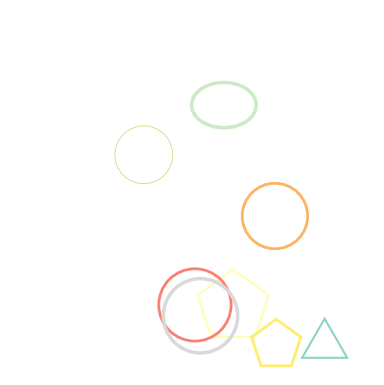[{"shape": "triangle", "thickness": 1.5, "radius": 0.34, "center": [0.843, 0.104]}, {"shape": "pentagon", "thickness": 1.5, "radius": 0.48, "center": [0.606, 0.203]}, {"shape": "circle", "thickness": 2, "radius": 0.47, "center": [0.506, 0.208]}, {"shape": "circle", "thickness": 2, "radius": 0.42, "center": [0.714, 0.439]}, {"shape": "circle", "thickness": 0.5, "radius": 0.38, "center": [0.373, 0.598]}, {"shape": "circle", "thickness": 2.5, "radius": 0.48, "center": [0.521, 0.18]}, {"shape": "oval", "thickness": 2.5, "radius": 0.42, "center": [0.582, 0.727]}, {"shape": "pentagon", "thickness": 2, "radius": 0.34, "center": [0.717, 0.104]}]